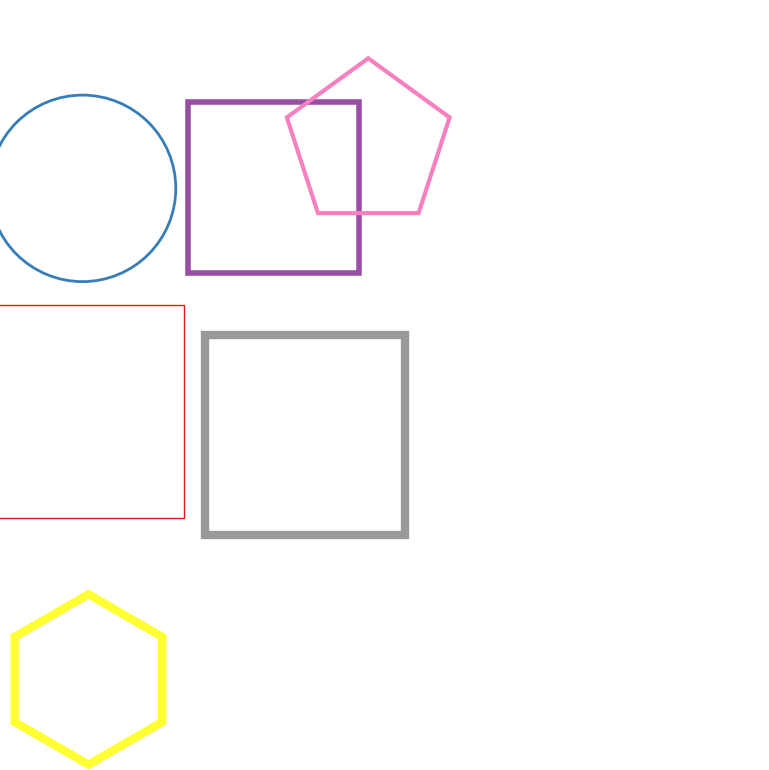[{"shape": "square", "thickness": 0.5, "radius": 0.69, "center": [0.101, 0.466]}, {"shape": "circle", "thickness": 1, "radius": 0.61, "center": [0.107, 0.755]}, {"shape": "square", "thickness": 2, "radius": 0.55, "center": [0.356, 0.756]}, {"shape": "hexagon", "thickness": 3, "radius": 0.55, "center": [0.115, 0.118]}, {"shape": "pentagon", "thickness": 1.5, "radius": 0.56, "center": [0.478, 0.813]}, {"shape": "square", "thickness": 3, "radius": 0.65, "center": [0.396, 0.435]}]